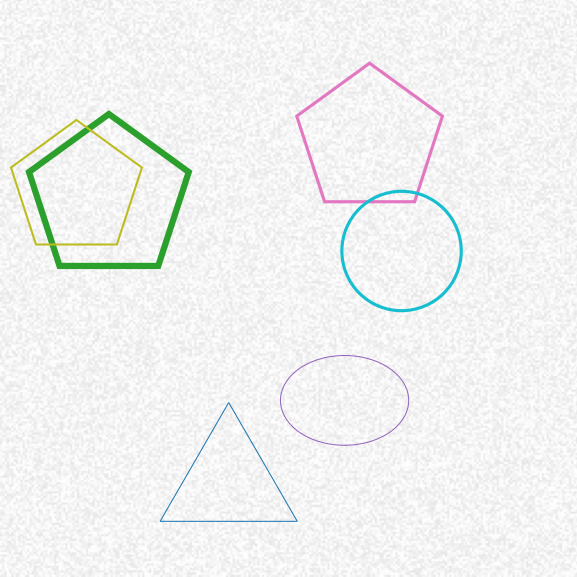[{"shape": "triangle", "thickness": 0.5, "radius": 0.69, "center": [0.396, 0.165]}, {"shape": "pentagon", "thickness": 3, "radius": 0.73, "center": [0.189, 0.656]}, {"shape": "oval", "thickness": 0.5, "radius": 0.56, "center": [0.597, 0.306]}, {"shape": "pentagon", "thickness": 1.5, "radius": 0.66, "center": [0.64, 0.757]}, {"shape": "pentagon", "thickness": 1, "radius": 0.6, "center": [0.132, 0.672]}, {"shape": "circle", "thickness": 1.5, "radius": 0.52, "center": [0.695, 0.565]}]